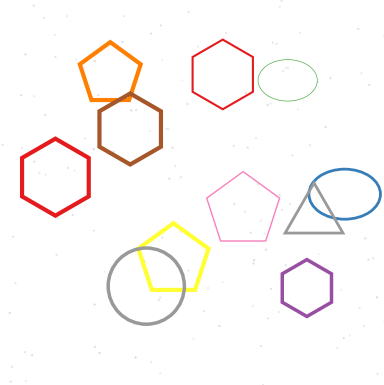[{"shape": "hexagon", "thickness": 1.5, "radius": 0.45, "center": [0.579, 0.807]}, {"shape": "hexagon", "thickness": 3, "radius": 0.5, "center": [0.144, 0.54]}, {"shape": "oval", "thickness": 2, "radius": 0.46, "center": [0.895, 0.496]}, {"shape": "oval", "thickness": 0.5, "radius": 0.38, "center": [0.747, 0.791]}, {"shape": "hexagon", "thickness": 2.5, "radius": 0.37, "center": [0.797, 0.252]}, {"shape": "pentagon", "thickness": 3, "radius": 0.42, "center": [0.286, 0.807]}, {"shape": "pentagon", "thickness": 3, "radius": 0.48, "center": [0.45, 0.325]}, {"shape": "hexagon", "thickness": 3, "radius": 0.46, "center": [0.338, 0.665]}, {"shape": "pentagon", "thickness": 1, "radius": 0.5, "center": [0.632, 0.455]}, {"shape": "circle", "thickness": 2.5, "radius": 0.49, "center": [0.38, 0.257]}, {"shape": "triangle", "thickness": 2, "radius": 0.43, "center": [0.816, 0.438]}]